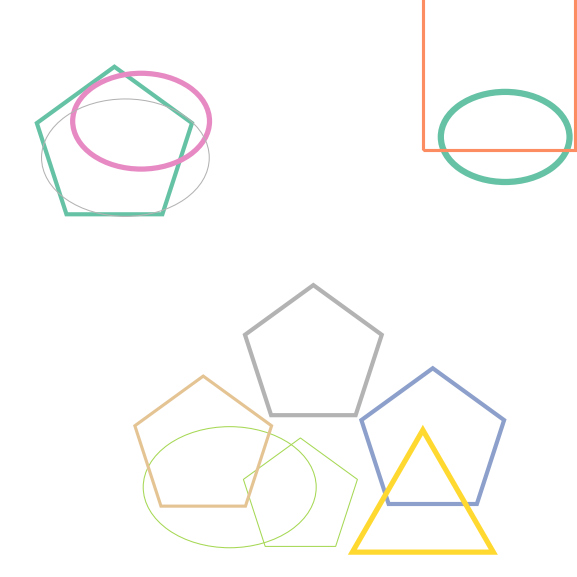[{"shape": "pentagon", "thickness": 2, "radius": 0.71, "center": [0.198, 0.742]}, {"shape": "oval", "thickness": 3, "radius": 0.56, "center": [0.875, 0.762]}, {"shape": "square", "thickness": 1.5, "radius": 0.66, "center": [0.864, 0.871]}, {"shape": "pentagon", "thickness": 2, "radius": 0.65, "center": [0.749, 0.232]}, {"shape": "oval", "thickness": 2.5, "radius": 0.59, "center": [0.244, 0.789]}, {"shape": "pentagon", "thickness": 0.5, "radius": 0.52, "center": [0.52, 0.137]}, {"shape": "oval", "thickness": 0.5, "radius": 0.75, "center": [0.398, 0.155]}, {"shape": "triangle", "thickness": 2.5, "radius": 0.7, "center": [0.732, 0.114]}, {"shape": "pentagon", "thickness": 1.5, "radius": 0.62, "center": [0.352, 0.223]}, {"shape": "oval", "thickness": 0.5, "radius": 0.73, "center": [0.217, 0.726]}, {"shape": "pentagon", "thickness": 2, "radius": 0.62, "center": [0.543, 0.381]}]